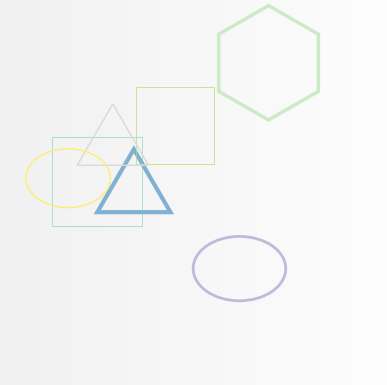[{"shape": "square", "thickness": 0.5, "radius": 0.58, "center": [0.25, 0.529]}, {"shape": "oval", "thickness": 2, "radius": 0.6, "center": [0.618, 0.302]}, {"shape": "triangle", "thickness": 3, "radius": 0.54, "center": [0.345, 0.503]}, {"shape": "square", "thickness": 0.5, "radius": 0.5, "center": [0.452, 0.674]}, {"shape": "triangle", "thickness": 1, "radius": 0.53, "center": [0.291, 0.624]}, {"shape": "hexagon", "thickness": 2.5, "radius": 0.74, "center": [0.693, 0.837]}, {"shape": "oval", "thickness": 1, "radius": 0.55, "center": [0.176, 0.537]}]